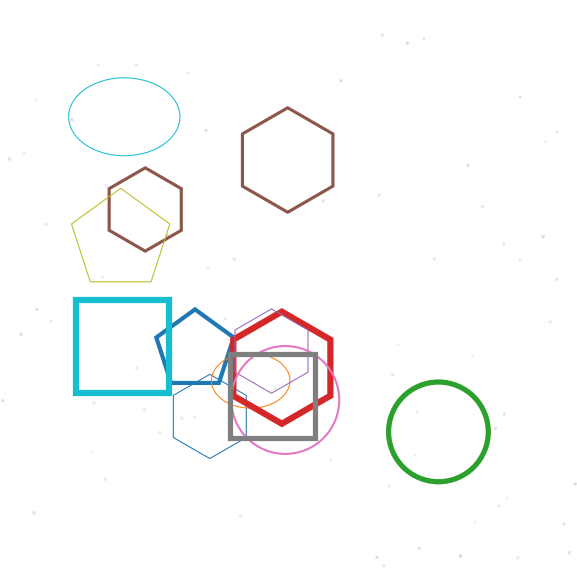[{"shape": "hexagon", "thickness": 0.5, "radius": 0.36, "center": [0.363, 0.278]}, {"shape": "pentagon", "thickness": 2, "radius": 0.35, "center": [0.338, 0.393]}, {"shape": "oval", "thickness": 0.5, "radius": 0.34, "center": [0.434, 0.34]}, {"shape": "circle", "thickness": 2.5, "radius": 0.43, "center": [0.759, 0.251]}, {"shape": "hexagon", "thickness": 3, "radius": 0.49, "center": [0.488, 0.362]}, {"shape": "hexagon", "thickness": 0.5, "radius": 0.36, "center": [0.47, 0.391]}, {"shape": "hexagon", "thickness": 1.5, "radius": 0.36, "center": [0.251, 0.636]}, {"shape": "hexagon", "thickness": 1.5, "radius": 0.45, "center": [0.498, 0.722]}, {"shape": "circle", "thickness": 1, "radius": 0.47, "center": [0.494, 0.307]}, {"shape": "square", "thickness": 2.5, "radius": 0.37, "center": [0.472, 0.314]}, {"shape": "pentagon", "thickness": 0.5, "radius": 0.45, "center": [0.209, 0.584]}, {"shape": "square", "thickness": 3, "radius": 0.4, "center": [0.212, 0.399]}, {"shape": "oval", "thickness": 0.5, "radius": 0.48, "center": [0.215, 0.797]}]